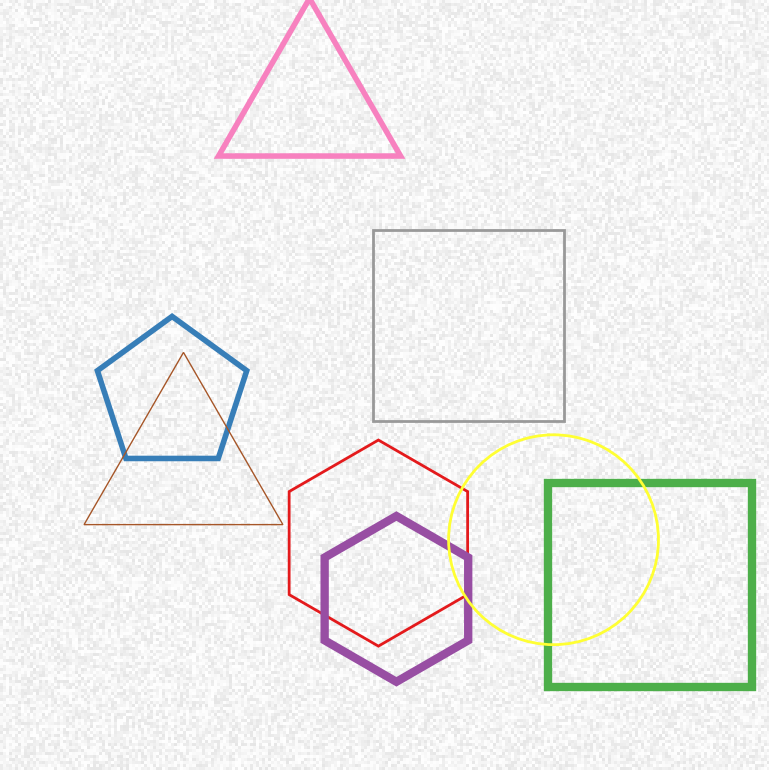[{"shape": "hexagon", "thickness": 1, "radius": 0.67, "center": [0.491, 0.295]}, {"shape": "pentagon", "thickness": 2, "radius": 0.51, "center": [0.223, 0.487]}, {"shape": "square", "thickness": 3, "radius": 0.66, "center": [0.844, 0.24]}, {"shape": "hexagon", "thickness": 3, "radius": 0.54, "center": [0.515, 0.222]}, {"shape": "circle", "thickness": 1, "radius": 0.68, "center": [0.719, 0.299]}, {"shape": "triangle", "thickness": 0.5, "radius": 0.75, "center": [0.238, 0.393]}, {"shape": "triangle", "thickness": 2, "radius": 0.68, "center": [0.402, 0.866]}, {"shape": "square", "thickness": 1, "radius": 0.62, "center": [0.609, 0.578]}]